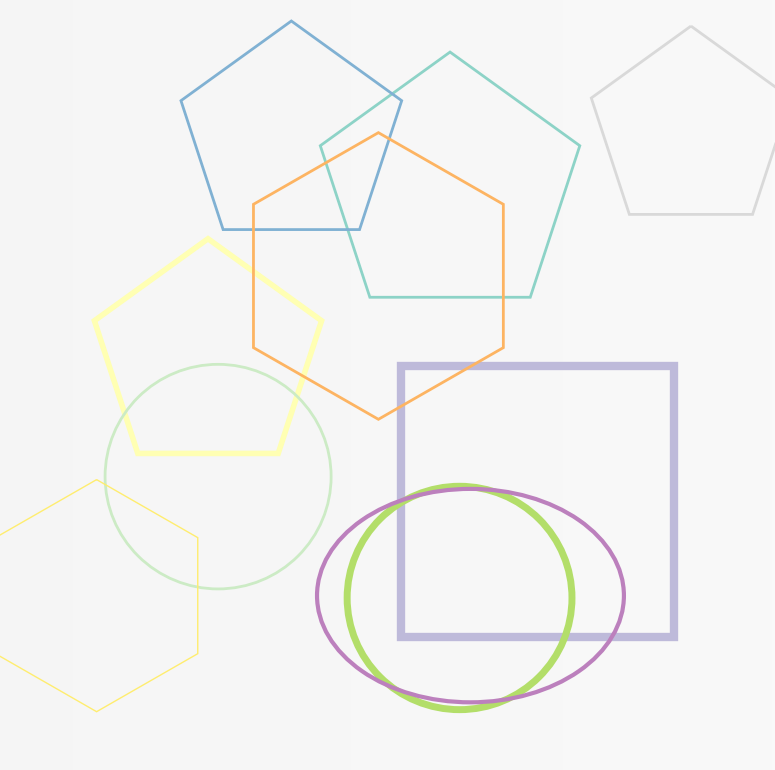[{"shape": "pentagon", "thickness": 1, "radius": 0.88, "center": [0.581, 0.756]}, {"shape": "pentagon", "thickness": 2, "radius": 0.77, "center": [0.268, 0.536]}, {"shape": "square", "thickness": 3, "radius": 0.88, "center": [0.694, 0.348]}, {"shape": "pentagon", "thickness": 1, "radius": 0.75, "center": [0.376, 0.823]}, {"shape": "hexagon", "thickness": 1, "radius": 0.93, "center": [0.488, 0.642]}, {"shape": "circle", "thickness": 2.5, "radius": 0.73, "center": [0.593, 0.223]}, {"shape": "pentagon", "thickness": 1, "radius": 0.68, "center": [0.892, 0.831]}, {"shape": "oval", "thickness": 1.5, "radius": 0.99, "center": [0.607, 0.226]}, {"shape": "circle", "thickness": 1, "radius": 0.73, "center": [0.281, 0.381]}, {"shape": "hexagon", "thickness": 0.5, "radius": 0.75, "center": [0.125, 0.226]}]